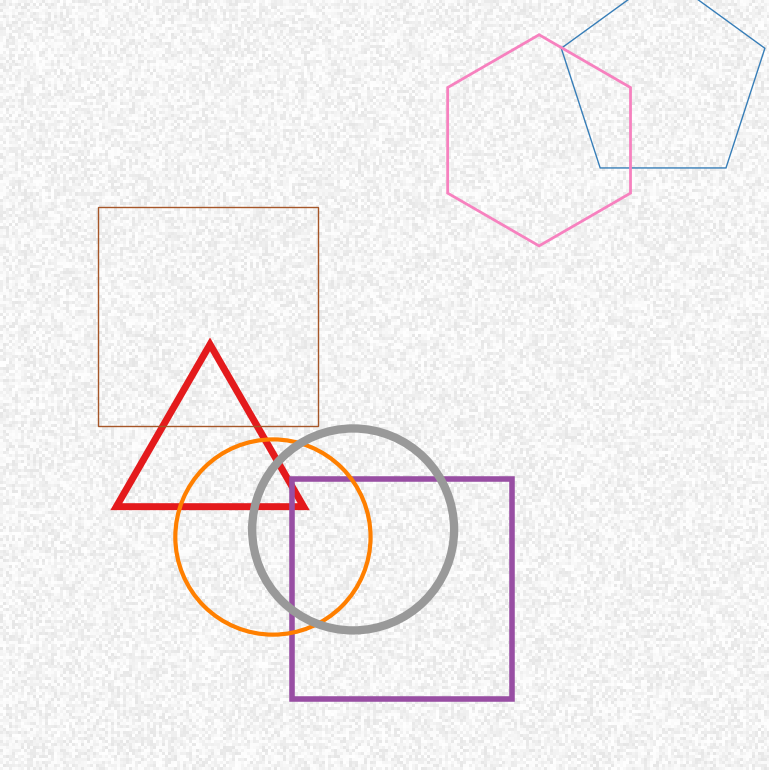[{"shape": "triangle", "thickness": 2.5, "radius": 0.7, "center": [0.273, 0.412]}, {"shape": "pentagon", "thickness": 0.5, "radius": 0.7, "center": [0.861, 0.894]}, {"shape": "square", "thickness": 2, "radius": 0.71, "center": [0.522, 0.236]}, {"shape": "circle", "thickness": 1.5, "radius": 0.63, "center": [0.354, 0.303]}, {"shape": "square", "thickness": 0.5, "radius": 0.71, "center": [0.27, 0.589]}, {"shape": "hexagon", "thickness": 1, "radius": 0.69, "center": [0.7, 0.818]}, {"shape": "circle", "thickness": 3, "radius": 0.66, "center": [0.459, 0.312]}]